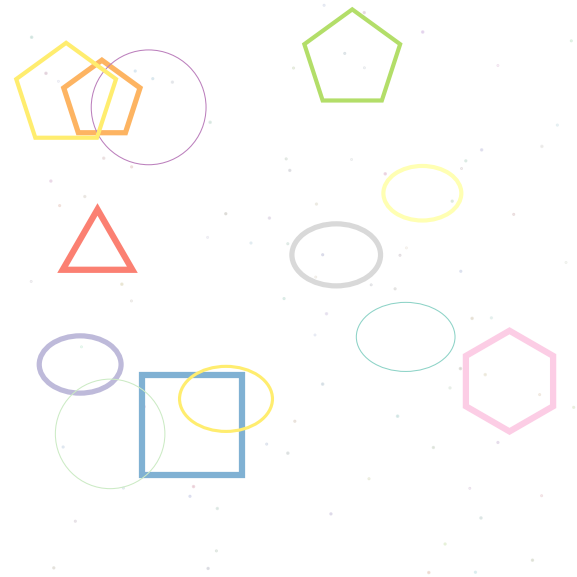[{"shape": "oval", "thickness": 0.5, "radius": 0.43, "center": [0.702, 0.416]}, {"shape": "oval", "thickness": 2, "radius": 0.34, "center": [0.731, 0.665]}, {"shape": "oval", "thickness": 2.5, "radius": 0.35, "center": [0.139, 0.368]}, {"shape": "triangle", "thickness": 3, "radius": 0.35, "center": [0.169, 0.567]}, {"shape": "square", "thickness": 3, "radius": 0.43, "center": [0.332, 0.263]}, {"shape": "pentagon", "thickness": 2.5, "radius": 0.35, "center": [0.176, 0.825]}, {"shape": "pentagon", "thickness": 2, "radius": 0.44, "center": [0.61, 0.896]}, {"shape": "hexagon", "thickness": 3, "radius": 0.44, "center": [0.882, 0.339]}, {"shape": "oval", "thickness": 2.5, "radius": 0.38, "center": [0.582, 0.558]}, {"shape": "circle", "thickness": 0.5, "radius": 0.5, "center": [0.257, 0.813]}, {"shape": "circle", "thickness": 0.5, "radius": 0.47, "center": [0.191, 0.248]}, {"shape": "pentagon", "thickness": 2, "radius": 0.45, "center": [0.115, 0.834]}, {"shape": "oval", "thickness": 1.5, "radius": 0.4, "center": [0.391, 0.308]}]